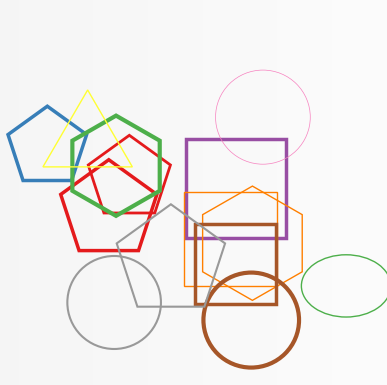[{"shape": "pentagon", "thickness": 2, "radius": 0.56, "center": [0.334, 0.537]}, {"shape": "pentagon", "thickness": 2.5, "radius": 0.65, "center": [0.281, 0.455]}, {"shape": "pentagon", "thickness": 2.5, "radius": 0.53, "center": [0.122, 0.617]}, {"shape": "oval", "thickness": 1, "radius": 0.58, "center": [0.893, 0.257]}, {"shape": "hexagon", "thickness": 3, "radius": 0.65, "center": [0.299, 0.57]}, {"shape": "square", "thickness": 2.5, "radius": 0.65, "center": [0.608, 0.511]}, {"shape": "hexagon", "thickness": 1, "radius": 0.74, "center": [0.651, 0.368]}, {"shape": "square", "thickness": 1, "radius": 0.6, "center": [0.595, 0.379]}, {"shape": "triangle", "thickness": 1, "radius": 0.67, "center": [0.226, 0.633]}, {"shape": "circle", "thickness": 3, "radius": 0.62, "center": [0.648, 0.169]}, {"shape": "square", "thickness": 2.5, "radius": 0.52, "center": [0.608, 0.315]}, {"shape": "circle", "thickness": 0.5, "radius": 0.61, "center": [0.678, 0.696]}, {"shape": "pentagon", "thickness": 1.5, "radius": 0.74, "center": [0.441, 0.322]}, {"shape": "circle", "thickness": 1.5, "radius": 0.6, "center": [0.295, 0.214]}]